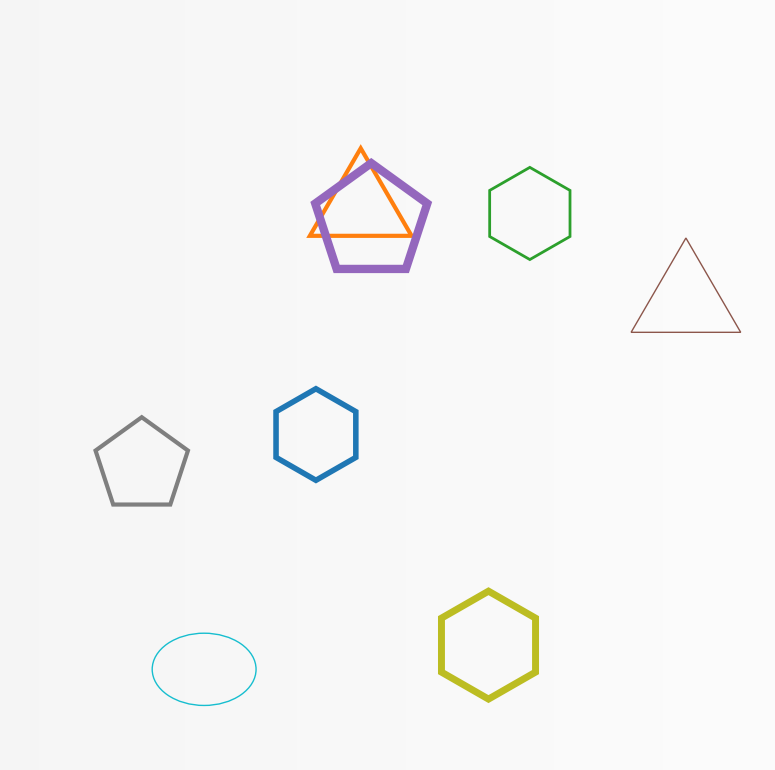[{"shape": "hexagon", "thickness": 2, "radius": 0.3, "center": [0.408, 0.436]}, {"shape": "triangle", "thickness": 1.5, "radius": 0.38, "center": [0.465, 0.732]}, {"shape": "hexagon", "thickness": 1, "radius": 0.3, "center": [0.684, 0.723]}, {"shape": "pentagon", "thickness": 3, "radius": 0.38, "center": [0.479, 0.712]}, {"shape": "triangle", "thickness": 0.5, "radius": 0.41, "center": [0.885, 0.609]}, {"shape": "pentagon", "thickness": 1.5, "radius": 0.31, "center": [0.183, 0.395]}, {"shape": "hexagon", "thickness": 2.5, "radius": 0.35, "center": [0.63, 0.162]}, {"shape": "oval", "thickness": 0.5, "radius": 0.34, "center": [0.263, 0.131]}]